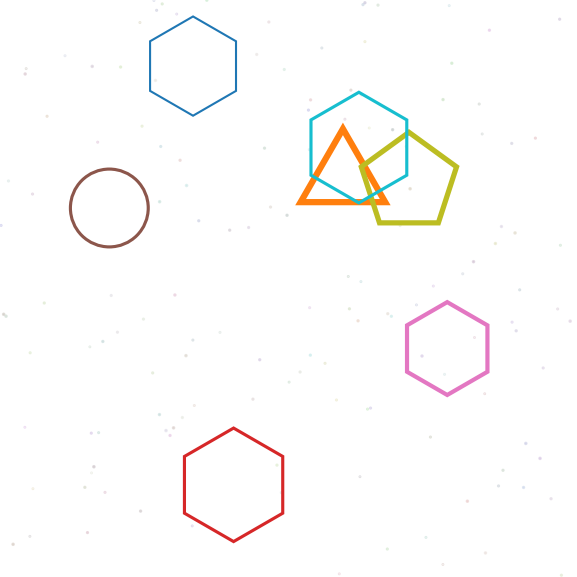[{"shape": "hexagon", "thickness": 1, "radius": 0.43, "center": [0.334, 0.885]}, {"shape": "triangle", "thickness": 3, "radius": 0.42, "center": [0.594, 0.691]}, {"shape": "hexagon", "thickness": 1.5, "radius": 0.49, "center": [0.404, 0.16]}, {"shape": "circle", "thickness": 1.5, "radius": 0.34, "center": [0.189, 0.639]}, {"shape": "hexagon", "thickness": 2, "radius": 0.4, "center": [0.774, 0.396]}, {"shape": "pentagon", "thickness": 2.5, "radius": 0.43, "center": [0.708, 0.683]}, {"shape": "hexagon", "thickness": 1.5, "radius": 0.48, "center": [0.621, 0.744]}]